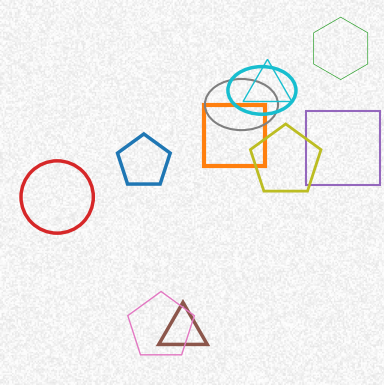[{"shape": "pentagon", "thickness": 2.5, "radius": 0.36, "center": [0.374, 0.58]}, {"shape": "square", "thickness": 3, "radius": 0.4, "center": [0.609, 0.648]}, {"shape": "hexagon", "thickness": 0.5, "radius": 0.41, "center": [0.885, 0.874]}, {"shape": "circle", "thickness": 2.5, "radius": 0.47, "center": [0.148, 0.488]}, {"shape": "square", "thickness": 1.5, "radius": 0.48, "center": [0.891, 0.615]}, {"shape": "triangle", "thickness": 2.5, "radius": 0.36, "center": [0.475, 0.142]}, {"shape": "pentagon", "thickness": 1, "radius": 0.45, "center": [0.418, 0.152]}, {"shape": "oval", "thickness": 1.5, "radius": 0.47, "center": [0.627, 0.728]}, {"shape": "pentagon", "thickness": 2, "radius": 0.48, "center": [0.742, 0.582]}, {"shape": "triangle", "thickness": 1, "radius": 0.37, "center": [0.695, 0.773]}, {"shape": "oval", "thickness": 2.5, "radius": 0.44, "center": [0.68, 0.765]}]